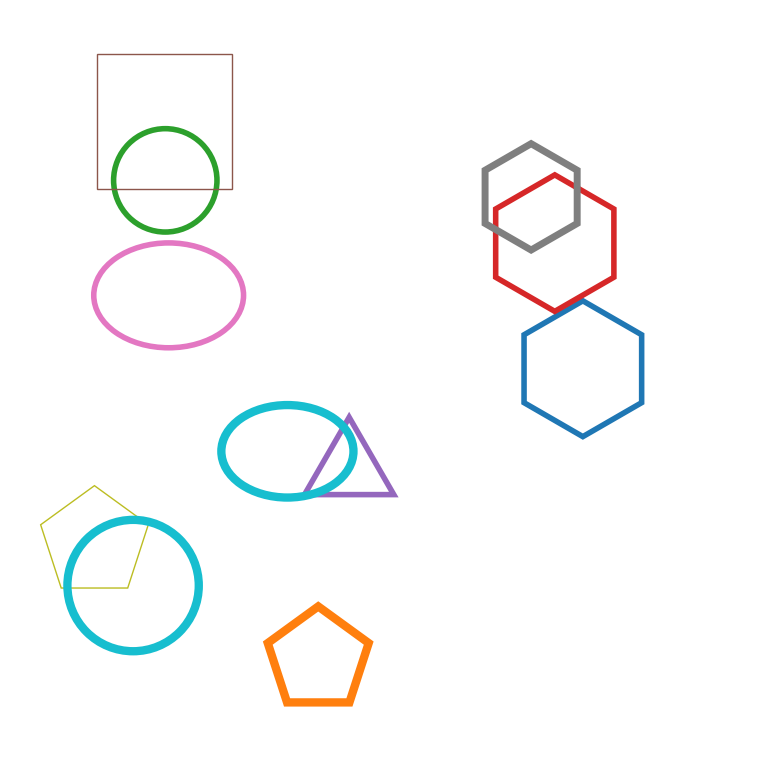[{"shape": "hexagon", "thickness": 2, "radius": 0.44, "center": [0.757, 0.521]}, {"shape": "pentagon", "thickness": 3, "radius": 0.34, "center": [0.413, 0.144]}, {"shape": "circle", "thickness": 2, "radius": 0.34, "center": [0.215, 0.766]}, {"shape": "hexagon", "thickness": 2, "radius": 0.44, "center": [0.72, 0.684]}, {"shape": "triangle", "thickness": 2, "radius": 0.33, "center": [0.453, 0.391]}, {"shape": "square", "thickness": 0.5, "radius": 0.44, "center": [0.213, 0.842]}, {"shape": "oval", "thickness": 2, "radius": 0.49, "center": [0.219, 0.616]}, {"shape": "hexagon", "thickness": 2.5, "radius": 0.35, "center": [0.69, 0.744]}, {"shape": "pentagon", "thickness": 0.5, "radius": 0.37, "center": [0.123, 0.296]}, {"shape": "circle", "thickness": 3, "radius": 0.43, "center": [0.173, 0.24]}, {"shape": "oval", "thickness": 3, "radius": 0.43, "center": [0.373, 0.414]}]